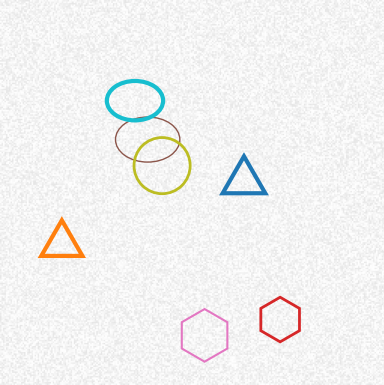[{"shape": "triangle", "thickness": 3, "radius": 0.32, "center": [0.634, 0.53]}, {"shape": "triangle", "thickness": 3, "radius": 0.31, "center": [0.161, 0.366]}, {"shape": "hexagon", "thickness": 2, "radius": 0.29, "center": [0.728, 0.17]}, {"shape": "oval", "thickness": 1, "radius": 0.42, "center": [0.384, 0.638]}, {"shape": "hexagon", "thickness": 1.5, "radius": 0.34, "center": [0.531, 0.129]}, {"shape": "circle", "thickness": 2, "radius": 0.36, "center": [0.421, 0.57]}, {"shape": "oval", "thickness": 3, "radius": 0.37, "center": [0.351, 0.739]}]